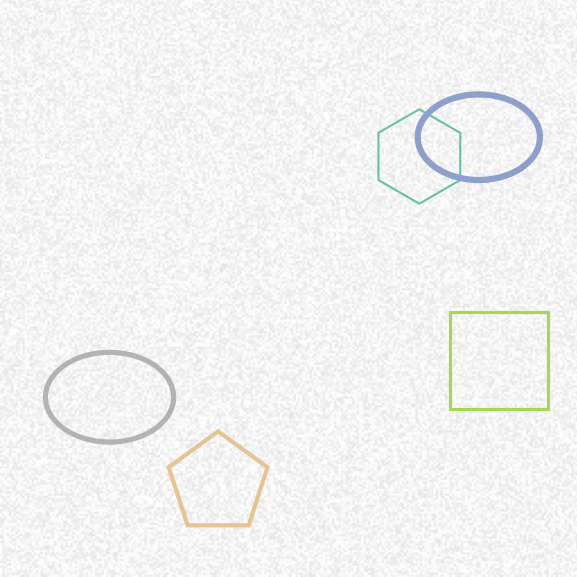[{"shape": "hexagon", "thickness": 1, "radius": 0.41, "center": [0.726, 0.728]}, {"shape": "oval", "thickness": 3, "radius": 0.53, "center": [0.829, 0.762]}, {"shape": "square", "thickness": 1.5, "radius": 0.42, "center": [0.864, 0.375]}, {"shape": "pentagon", "thickness": 2, "radius": 0.45, "center": [0.378, 0.162]}, {"shape": "oval", "thickness": 2.5, "radius": 0.55, "center": [0.19, 0.311]}]